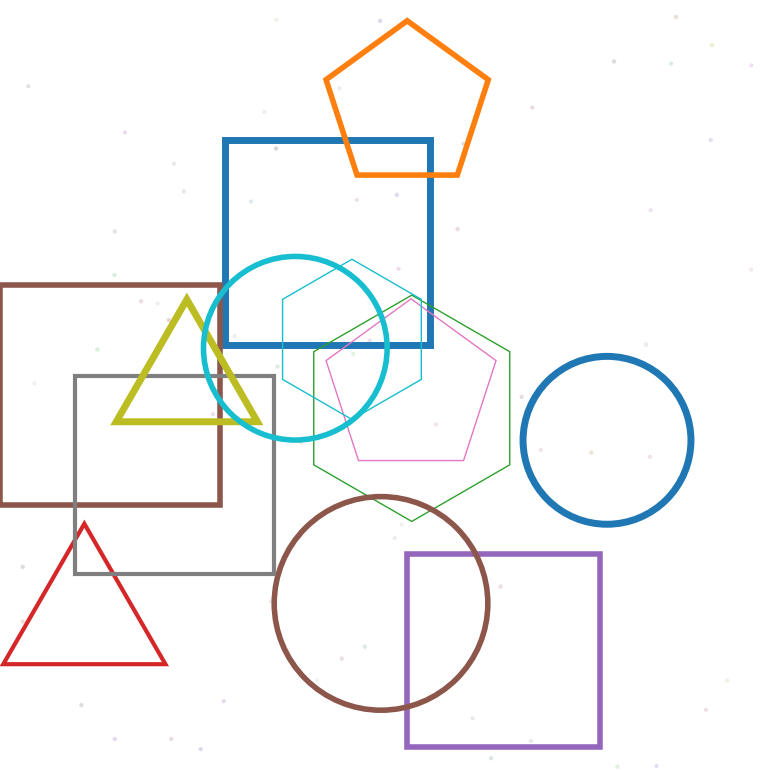[{"shape": "circle", "thickness": 2.5, "radius": 0.55, "center": [0.788, 0.428]}, {"shape": "square", "thickness": 2.5, "radius": 0.67, "center": [0.426, 0.685]}, {"shape": "pentagon", "thickness": 2, "radius": 0.55, "center": [0.529, 0.862]}, {"shape": "hexagon", "thickness": 0.5, "radius": 0.73, "center": [0.535, 0.47]}, {"shape": "triangle", "thickness": 1.5, "radius": 0.61, "center": [0.11, 0.198]}, {"shape": "square", "thickness": 2, "radius": 0.63, "center": [0.654, 0.155]}, {"shape": "circle", "thickness": 2, "radius": 0.69, "center": [0.495, 0.216]}, {"shape": "square", "thickness": 2, "radius": 0.71, "center": [0.143, 0.487]}, {"shape": "pentagon", "thickness": 0.5, "radius": 0.58, "center": [0.534, 0.496]}, {"shape": "square", "thickness": 1.5, "radius": 0.65, "center": [0.226, 0.383]}, {"shape": "triangle", "thickness": 2.5, "radius": 0.53, "center": [0.243, 0.505]}, {"shape": "hexagon", "thickness": 0.5, "radius": 0.52, "center": [0.457, 0.559]}, {"shape": "circle", "thickness": 2, "radius": 0.6, "center": [0.384, 0.548]}]